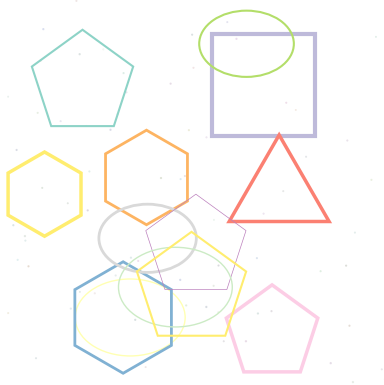[{"shape": "pentagon", "thickness": 1.5, "radius": 0.69, "center": [0.214, 0.784]}, {"shape": "oval", "thickness": 1, "radius": 0.71, "center": [0.338, 0.175]}, {"shape": "square", "thickness": 3, "radius": 0.67, "center": [0.685, 0.779]}, {"shape": "triangle", "thickness": 2.5, "radius": 0.75, "center": [0.725, 0.5]}, {"shape": "hexagon", "thickness": 2, "radius": 0.72, "center": [0.32, 0.175]}, {"shape": "hexagon", "thickness": 2, "radius": 0.61, "center": [0.381, 0.539]}, {"shape": "oval", "thickness": 1.5, "radius": 0.61, "center": [0.64, 0.886]}, {"shape": "pentagon", "thickness": 2.5, "radius": 0.62, "center": [0.707, 0.135]}, {"shape": "oval", "thickness": 2, "radius": 0.63, "center": [0.383, 0.381]}, {"shape": "pentagon", "thickness": 0.5, "radius": 0.68, "center": [0.509, 0.359]}, {"shape": "oval", "thickness": 1, "radius": 0.74, "center": [0.456, 0.254]}, {"shape": "pentagon", "thickness": 1.5, "radius": 0.75, "center": [0.497, 0.249]}, {"shape": "hexagon", "thickness": 2.5, "radius": 0.55, "center": [0.116, 0.496]}]